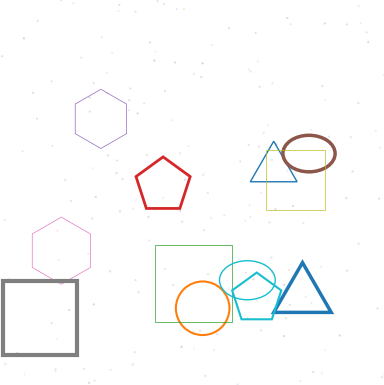[{"shape": "triangle", "thickness": 1, "radius": 0.35, "center": [0.711, 0.563]}, {"shape": "triangle", "thickness": 2.5, "radius": 0.43, "center": [0.786, 0.232]}, {"shape": "circle", "thickness": 1.5, "radius": 0.35, "center": [0.526, 0.199]}, {"shape": "square", "thickness": 0.5, "radius": 0.5, "center": [0.504, 0.263]}, {"shape": "pentagon", "thickness": 2, "radius": 0.37, "center": [0.424, 0.518]}, {"shape": "hexagon", "thickness": 0.5, "radius": 0.38, "center": [0.262, 0.691]}, {"shape": "oval", "thickness": 2.5, "radius": 0.34, "center": [0.803, 0.601]}, {"shape": "hexagon", "thickness": 0.5, "radius": 0.44, "center": [0.159, 0.349]}, {"shape": "square", "thickness": 3, "radius": 0.48, "center": [0.104, 0.173]}, {"shape": "square", "thickness": 0.5, "radius": 0.39, "center": [0.767, 0.533]}, {"shape": "pentagon", "thickness": 1.5, "radius": 0.34, "center": [0.667, 0.225]}, {"shape": "oval", "thickness": 1, "radius": 0.36, "center": [0.643, 0.272]}]